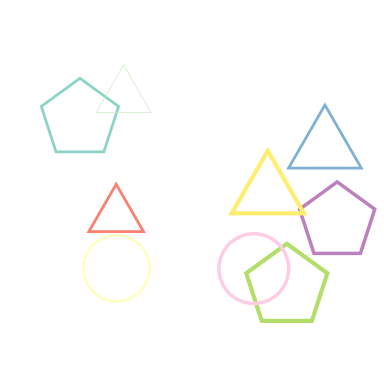[{"shape": "pentagon", "thickness": 2, "radius": 0.53, "center": [0.208, 0.691]}, {"shape": "circle", "thickness": 1.5, "radius": 0.43, "center": [0.303, 0.303]}, {"shape": "triangle", "thickness": 2, "radius": 0.41, "center": [0.302, 0.439]}, {"shape": "triangle", "thickness": 2, "radius": 0.55, "center": [0.844, 0.618]}, {"shape": "pentagon", "thickness": 3, "radius": 0.55, "center": [0.745, 0.256]}, {"shape": "circle", "thickness": 2.5, "radius": 0.45, "center": [0.659, 0.302]}, {"shape": "pentagon", "thickness": 2.5, "radius": 0.51, "center": [0.876, 0.425]}, {"shape": "triangle", "thickness": 0.5, "radius": 0.41, "center": [0.321, 0.749]}, {"shape": "triangle", "thickness": 3, "radius": 0.54, "center": [0.696, 0.5]}]